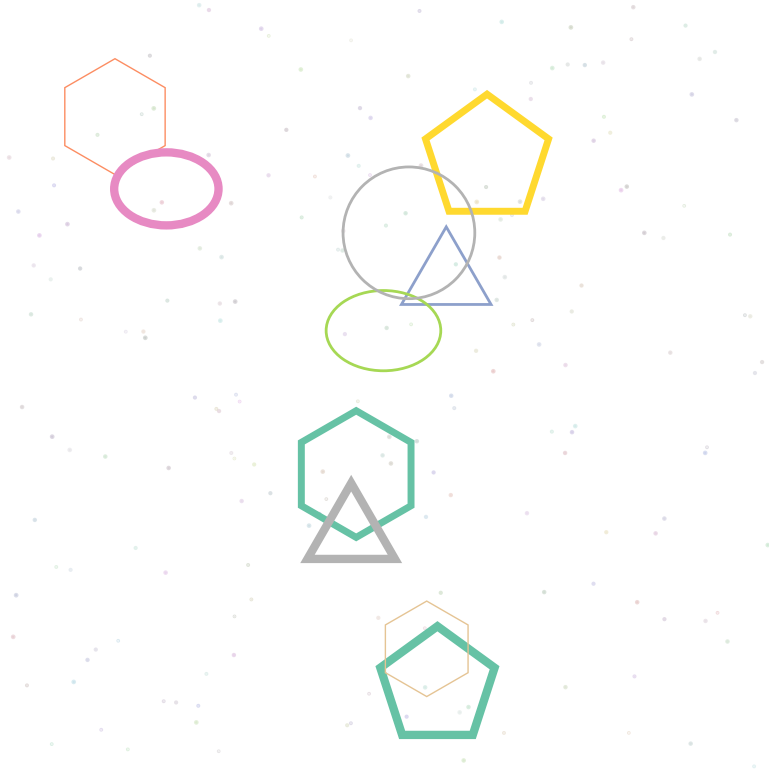[{"shape": "pentagon", "thickness": 3, "radius": 0.39, "center": [0.568, 0.109]}, {"shape": "hexagon", "thickness": 2.5, "radius": 0.41, "center": [0.463, 0.384]}, {"shape": "hexagon", "thickness": 0.5, "radius": 0.38, "center": [0.149, 0.849]}, {"shape": "triangle", "thickness": 1, "radius": 0.34, "center": [0.58, 0.638]}, {"shape": "oval", "thickness": 3, "radius": 0.34, "center": [0.216, 0.755]}, {"shape": "oval", "thickness": 1, "radius": 0.37, "center": [0.498, 0.571]}, {"shape": "pentagon", "thickness": 2.5, "radius": 0.42, "center": [0.633, 0.794]}, {"shape": "hexagon", "thickness": 0.5, "radius": 0.31, "center": [0.554, 0.157]}, {"shape": "circle", "thickness": 1, "radius": 0.43, "center": [0.531, 0.698]}, {"shape": "triangle", "thickness": 3, "radius": 0.33, "center": [0.456, 0.307]}]